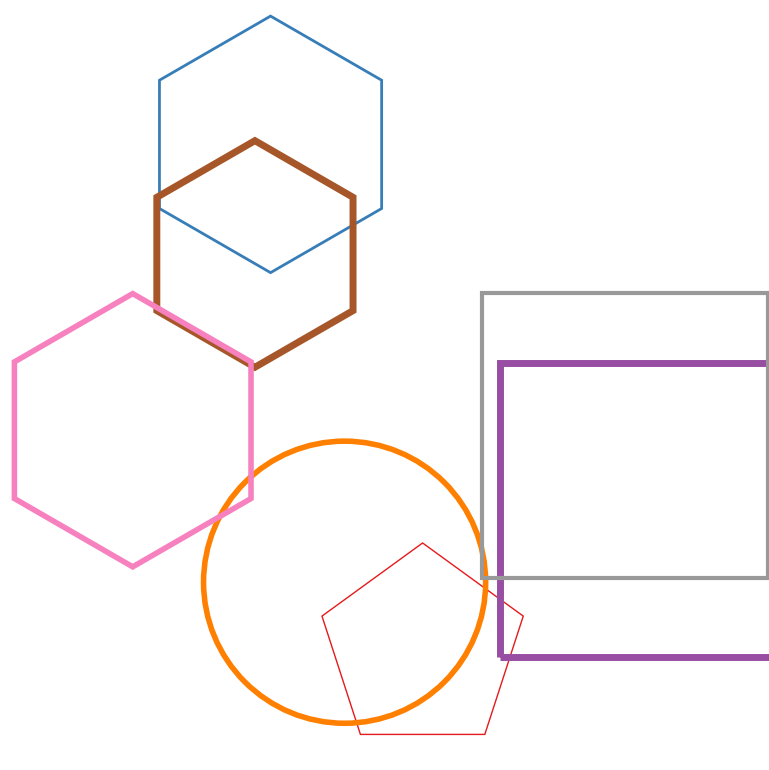[{"shape": "pentagon", "thickness": 0.5, "radius": 0.69, "center": [0.549, 0.157]}, {"shape": "hexagon", "thickness": 1, "radius": 0.83, "center": [0.351, 0.813]}, {"shape": "square", "thickness": 2.5, "radius": 0.95, "center": [0.84, 0.338]}, {"shape": "circle", "thickness": 2, "radius": 0.92, "center": [0.448, 0.244]}, {"shape": "hexagon", "thickness": 2.5, "radius": 0.74, "center": [0.331, 0.67]}, {"shape": "hexagon", "thickness": 2, "radius": 0.89, "center": [0.172, 0.441]}, {"shape": "square", "thickness": 1.5, "radius": 0.93, "center": [0.812, 0.435]}]